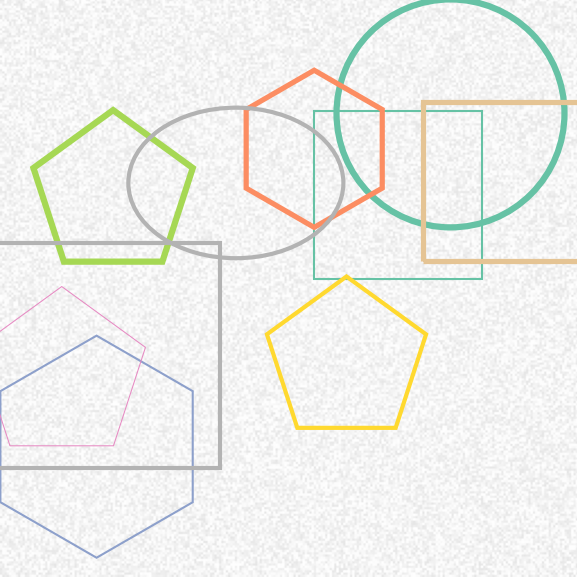[{"shape": "square", "thickness": 1, "radius": 0.73, "center": [0.69, 0.661]}, {"shape": "circle", "thickness": 3, "radius": 0.99, "center": [0.78, 0.803]}, {"shape": "hexagon", "thickness": 2.5, "radius": 0.68, "center": [0.544, 0.741]}, {"shape": "hexagon", "thickness": 1, "radius": 0.96, "center": [0.167, 0.226]}, {"shape": "pentagon", "thickness": 0.5, "radius": 0.76, "center": [0.107, 0.351]}, {"shape": "pentagon", "thickness": 3, "radius": 0.73, "center": [0.196, 0.663]}, {"shape": "pentagon", "thickness": 2, "radius": 0.72, "center": [0.6, 0.375]}, {"shape": "square", "thickness": 2.5, "radius": 0.69, "center": [0.87, 0.684]}, {"shape": "oval", "thickness": 2, "radius": 0.93, "center": [0.408, 0.682]}, {"shape": "square", "thickness": 2, "radius": 0.97, "center": [0.186, 0.384]}]